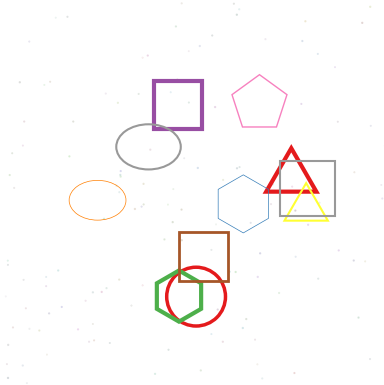[{"shape": "circle", "thickness": 2.5, "radius": 0.38, "center": [0.509, 0.23]}, {"shape": "triangle", "thickness": 3, "radius": 0.38, "center": [0.757, 0.54]}, {"shape": "hexagon", "thickness": 0.5, "radius": 0.38, "center": [0.632, 0.47]}, {"shape": "hexagon", "thickness": 3, "radius": 0.33, "center": [0.465, 0.231]}, {"shape": "square", "thickness": 3, "radius": 0.31, "center": [0.463, 0.728]}, {"shape": "oval", "thickness": 0.5, "radius": 0.37, "center": [0.253, 0.48]}, {"shape": "triangle", "thickness": 1.5, "radius": 0.33, "center": [0.795, 0.459]}, {"shape": "square", "thickness": 2, "radius": 0.32, "center": [0.529, 0.334]}, {"shape": "pentagon", "thickness": 1, "radius": 0.38, "center": [0.674, 0.731]}, {"shape": "square", "thickness": 1.5, "radius": 0.36, "center": [0.799, 0.509]}, {"shape": "oval", "thickness": 1.5, "radius": 0.42, "center": [0.386, 0.619]}]